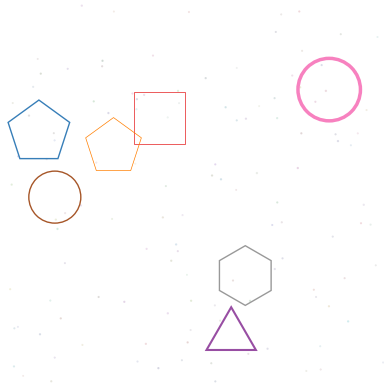[{"shape": "square", "thickness": 0.5, "radius": 0.33, "center": [0.414, 0.694]}, {"shape": "pentagon", "thickness": 1, "radius": 0.42, "center": [0.101, 0.656]}, {"shape": "triangle", "thickness": 1.5, "radius": 0.37, "center": [0.601, 0.128]}, {"shape": "pentagon", "thickness": 0.5, "radius": 0.38, "center": [0.295, 0.619]}, {"shape": "circle", "thickness": 1, "radius": 0.34, "center": [0.142, 0.488]}, {"shape": "circle", "thickness": 2.5, "radius": 0.41, "center": [0.855, 0.767]}, {"shape": "hexagon", "thickness": 1, "radius": 0.39, "center": [0.637, 0.284]}]